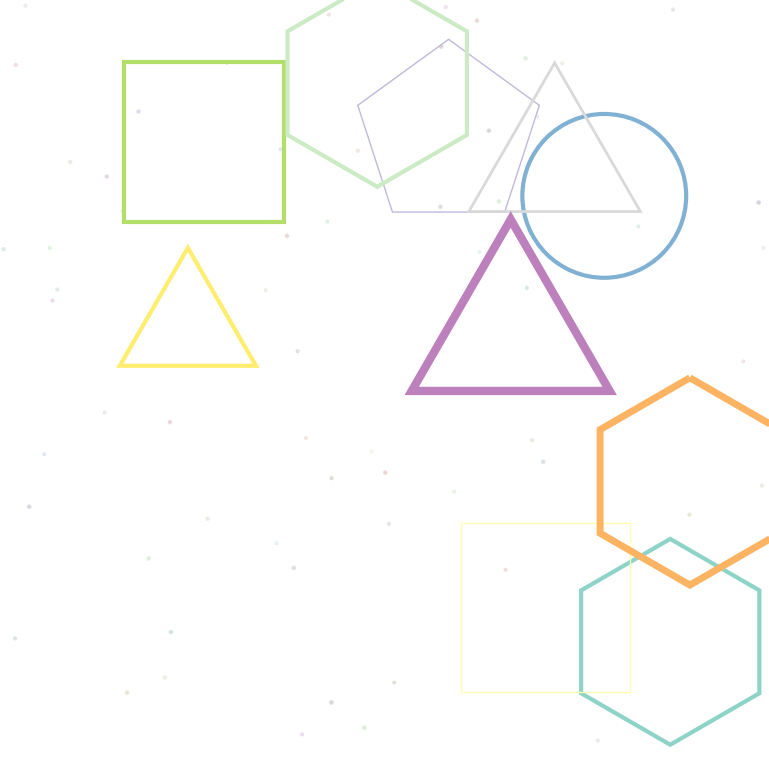[{"shape": "hexagon", "thickness": 1.5, "radius": 0.67, "center": [0.87, 0.166]}, {"shape": "square", "thickness": 0.5, "radius": 0.55, "center": [0.708, 0.211]}, {"shape": "pentagon", "thickness": 0.5, "radius": 0.62, "center": [0.583, 0.825]}, {"shape": "circle", "thickness": 1.5, "radius": 0.53, "center": [0.785, 0.746]}, {"shape": "hexagon", "thickness": 2.5, "radius": 0.67, "center": [0.896, 0.375]}, {"shape": "square", "thickness": 1.5, "radius": 0.52, "center": [0.265, 0.815]}, {"shape": "triangle", "thickness": 1, "radius": 0.64, "center": [0.72, 0.79]}, {"shape": "triangle", "thickness": 3, "radius": 0.74, "center": [0.663, 0.567]}, {"shape": "hexagon", "thickness": 1.5, "radius": 0.67, "center": [0.49, 0.892]}, {"shape": "triangle", "thickness": 1.5, "radius": 0.51, "center": [0.244, 0.576]}]